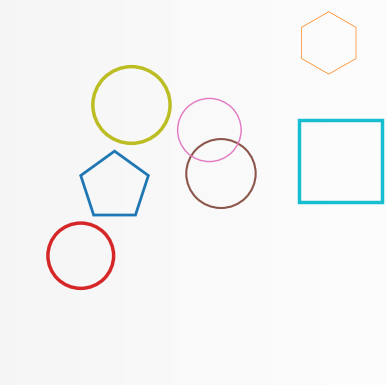[{"shape": "pentagon", "thickness": 2, "radius": 0.46, "center": [0.296, 0.516]}, {"shape": "hexagon", "thickness": 0.5, "radius": 0.41, "center": [0.849, 0.889]}, {"shape": "circle", "thickness": 2.5, "radius": 0.42, "center": [0.208, 0.336]}, {"shape": "circle", "thickness": 1.5, "radius": 0.45, "center": [0.57, 0.549]}, {"shape": "circle", "thickness": 1, "radius": 0.41, "center": [0.54, 0.662]}, {"shape": "circle", "thickness": 2.5, "radius": 0.5, "center": [0.339, 0.727]}, {"shape": "square", "thickness": 2.5, "radius": 0.53, "center": [0.879, 0.582]}]